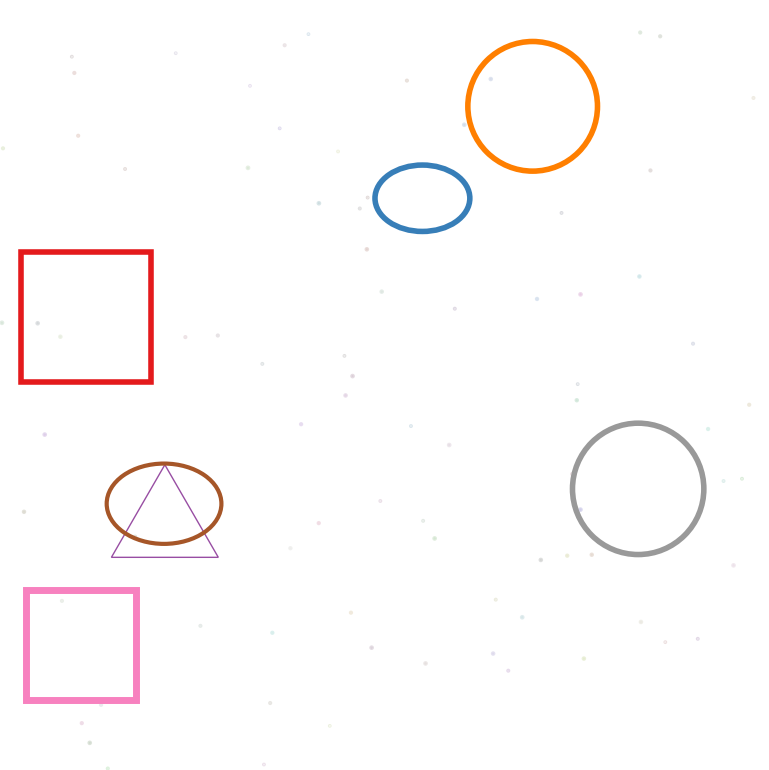[{"shape": "square", "thickness": 2, "radius": 0.42, "center": [0.112, 0.588]}, {"shape": "oval", "thickness": 2, "radius": 0.31, "center": [0.549, 0.743]}, {"shape": "triangle", "thickness": 0.5, "radius": 0.4, "center": [0.214, 0.316]}, {"shape": "circle", "thickness": 2, "radius": 0.42, "center": [0.692, 0.862]}, {"shape": "oval", "thickness": 1.5, "radius": 0.37, "center": [0.213, 0.346]}, {"shape": "square", "thickness": 2.5, "radius": 0.36, "center": [0.105, 0.163]}, {"shape": "circle", "thickness": 2, "radius": 0.43, "center": [0.829, 0.365]}]